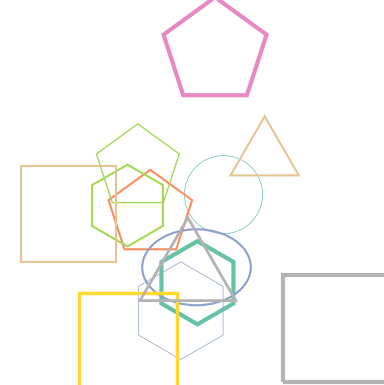[{"shape": "circle", "thickness": 0.5, "radius": 0.51, "center": [0.581, 0.494]}, {"shape": "hexagon", "thickness": 3, "radius": 0.54, "center": [0.513, 0.266]}, {"shape": "pentagon", "thickness": 1.5, "radius": 0.57, "center": [0.39, 0.445]}, {"shape": "hexagon", "thickness": 0.5, "radius": 0.63, "center": [0.47, 0.193]}, {"shape": "oval", "thickness": 1.5, "radius": 0.71, "center": [0.51, 0.306]}, {"shape": "pentagon", "thickness": 3, "radius": 0.7, "center": [0.559, 0.867]}, {"shape": "hexagon", "thickness": 1.5, "radius": 0.53, "center": [0.331, 0.466]}, {"shape": "pentagon", "thickness": 1, "radius": 0.57, "center": [0.358, 0.565]}, {"shape": "square", "thickness": 2.5, "radius": 0.63, "center": [0.333, 0.113]}, {"shape": "square", "thickness": 1.5, "radius": 0.62, "center": [0.178, 0.444]}, {"shape": "triangle", "thickness": 1.5, "radius": 0.51, "center": [0.687, 0.596]}, {"shape": "square", "thickness": 3, "radius": 0.7, "center": [0.875, 0.147]}, {"shape": "triangle", "thickness": 2, "radius": 0.72, "center": [0.488, 0.291]}]